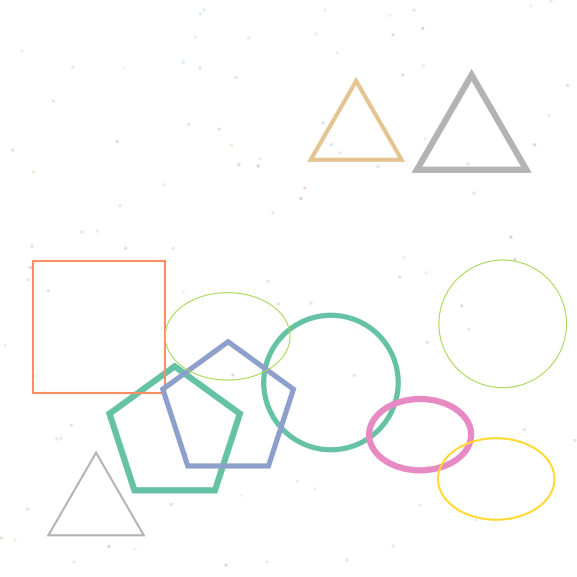[{"shape": "circle", "thickness": 2.5, "radius": 0.58, "center": [0.573, 0.337]}, {"shape": "pentagon", "thickness": 3, "radius": 0.59, "center": [0.303, 0.246]}, {"shape": "square", "thickness": 1, "radius": 0.57, "center": [0.171, 0.433]}, {"shape": "pentagon", "thickness": 2.5, "radius": 0.59, "center": [0.395, 0.288]}, {"shape": "oval", "thickness": 3, "radius": 0.44, "center": [0.728, 0.246]}, {"shape": "circle", "thickness": 0.5, "radius": 0.55, "center": [0.871, 0.438]}, {"shape": "oval", "thickness": 0.5, "radius": 0.54, "center": [0.394, 0.417]}, {"shape": "oval", "thickness": 1, "radius": 0.5, "center": [0.859, 0.17]}, {"shape": "triangle", "thickness": 2, "radius": 0.45, "center": [0.617, 0.768]}, {"shape": "triangle", "thickness": 3, "radius": 0.55, "center": [0.817, 0.76]}, {"shape": "triangle", "thickness": 1, "radius": 0.48, "center": [0.166, 0.12]}]